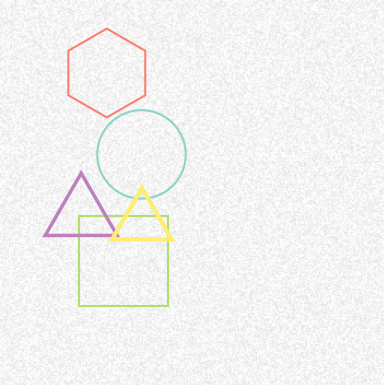[{"shape": "circle", "thickness": 1.5, "radius": 0.57, "center": [0.368, 0.599]}, {"shape": "hexagon", "thickness": 1.5, "radius": 0.58, "center": [0.277, 0.81]}, {"shape": "square", "thickness": 1.5, "radius": 0.58, "center": [0.321, 0.323]}, {"shape": "triangle", "thickness": 2.5, "radius": 0.54, "center": [0.211, 0.442]}, {"shape": "triangle", "thickness": 3, "radius": 0.45, "center": [0.369, 0.423]}]